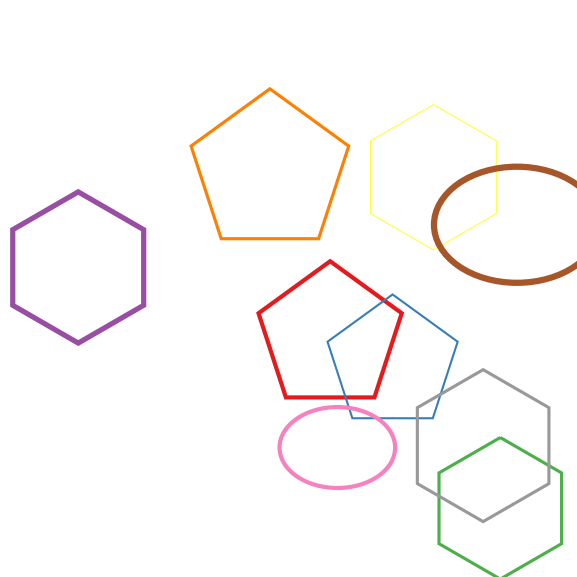[{"shape": "pentagon", "thickness": 2, "radius": 0.65, "center": [0.572, 0.416]}, {"shape": "pentagon", "thickness": 1, "radius": 0.59, "center": [0.68, 0.371]}, {"shape": "hexagon", "thickness": 1.5, "radius": 0.61, "center": [0.866, 0.119]}, {"shape": "hexagon", "thickness": 2.5, "radius": 0.65, "center": [0.135, 0.536]}, {"shape": "pentagon", "thickness": 1.5, "radius": 0.72, "center": [0.467, 0.702]}, {"shape": "hexagon", "thickness": 0.5, "radius": 0.63, "center": [0.75, 0.692]}, {"shape": "oval", "thickness": 3, "radius": 0.72, "center": [0.895, 0.61]}, {"shape": "oval", "thickness": 2, "radius": 0.5, "center": [0.584, 0.224]}, {"shape": "hexagon", "thickness": 1.5, "radius": 0.66, "center": [0.837, 0.227]}]